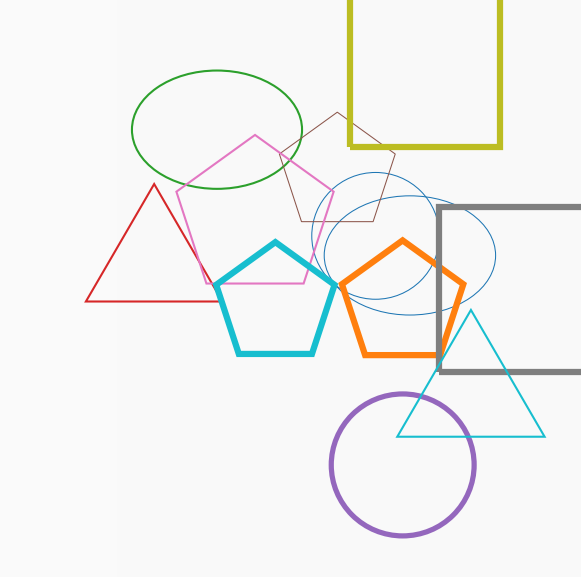[{"shape": "circle", "thickness": 0.5, "radius": 0.55, "center": [0.646, 0.591]}, {"shape": "oval", "thickness": 0.5, "radius": 0.74, "center": [0.705, 0.557]}, {"shape": "pentagon", "thickness": 3, "radius": 0.55, "center": [0.693, 0.473]}, {"shape": "oval", "thickness": 1, "radius": 0.73, "center": [0.373, 0.775]}, {"shape": "triangle", "thickness": 1, "radius": 0.68, "center": [0.265, 0.545]}, {"shape": "circle", "thickness": 2.5, "radius": 0.61, "center": [0.693, 0.194]}, {"shape": "pentagon", "thickness": 0.5, "radius": 0.52, "center": [0.58, 0.7]}, {"shape": "pentagon", "thickness": 1, "radius": 0.71, "center": [0.439, 0.623]}, {"shape": "square", "thickness": 3, "radius": 0.72, "center": [0.899, 0.498]}, {"shape": "square", "thickness": 3, "radius": 0.64, "center": [0.731, 0.873]}, {"shape": "pentagon", "thickness": 3, "radius": 0.54, "center": [0.474, 0.473]}, {"shape": "triangle", "thickness": 1, "radius": 0.73, "center": [0.81, 0.316]}]